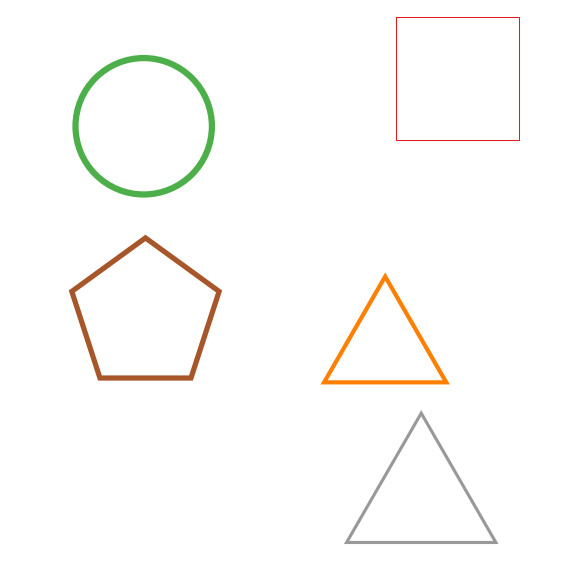[{"shape": "square", "thickness": 0.5, "radius": 0.53, "center": [0.792, 0.864]}, {"shape": "circle", "thickness": 3, "radius": 0.59, "center": [0.249, 0.78]}, {"shape": "triangle", "thickness": 2, "radius": 0.61, "center": [0.667, 0.398]}, {"shape": "pentagon", "thickness": 2.5, "radius": 0.67, "center": [0.252, 0.453]}, {"shape": "triangle", "thickness": 1.5, "radius": 0.75, "center": [0.729, 0.134]}]